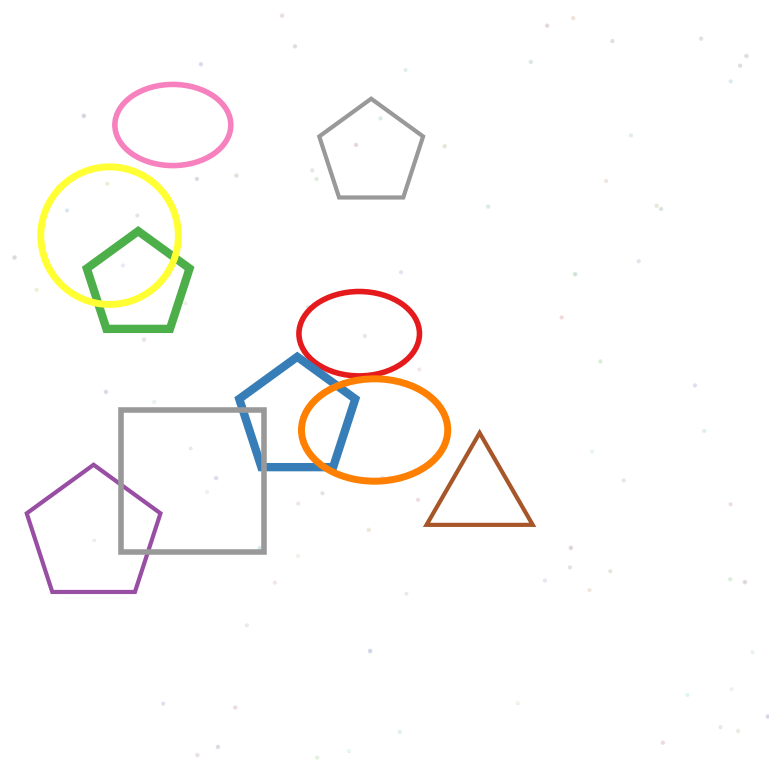[{"shape": "oval", "thickness": 2, "radius": 0.39, "center": [0.467, 0.567]}, {"shape": "pentagon", "thickness": 3, "radius": 0.4, "center": [0.386, 0.457]}, {"shape": "pentagon", "thickness": 3, "radius": 0.35, "center": [0.179, 0.63]}, {"shape": "pentagon", "thickness": 1.5, "radius": 0.46, "center": [0.122, 0.305]}, {"shape": "oval", "thickness": 2.5, "radius": 0.47, "center": [0.487, 0.442]}, {"shape": "circle", "thickness": 2.5, "radius": 0.45, "center": [0.142, 0.694]}, {"shape": "triangle", "thickness": 1.5, "radius": 0.4, "center": [0.623, 0.358]}, {"shape": "oval", "thickness": 2, "radius": 0.38, "center": [0.224, 0.838]}, {"shape": "pentagon", "thickness": 1.5, "radius": 0.35, "center": [0.482, 0.801]}, {"shape": "square", "thickness": 2, "radius": 0.46, "center": [0.25, 0.375]}]